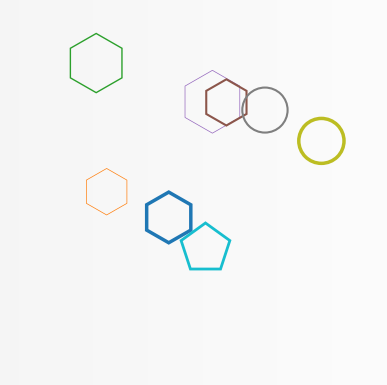[{"shape": "hexagon", "thickness": 2.5, "radius": 0.33, "center": [0.435, 0.435]}, {"shape": "hexagon", "thickness": 0.5, "radius": 0.3, "center": [0.275, 0.502]}, {"shape": "hexagon", "thickness": 1, "radius": 0.38, "center": [0.248, 0.836]}, {"shape": "hexagon", "thickness": 0.5, "radius": 0.41, "center": [0.548, 0.736]}, {"shape": "hexagon", "thickness": 1.5, "radius": 0.3, "center": [0.584, 0.734]}, {"shape": "circle", "thickness": 1.5, "radius": 0.29, "center": [0.684, 0.714]}, {"shape": "circle", "thickness": 2.5, "radius": 0.29, "center": [0.829, 0.634]}, {"shape": "pentagon", "thickness": 2, "radius": 0.33, "center": [0.53, 0.355]}]